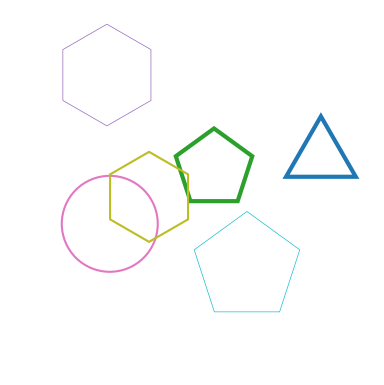[{"shape": "triangle", "thickness": 3, "radius": 0.52, "center": [0.834, 0.593]}, {"shape": "pentagon", "thickness": 3, "radius": 0.52, "center": [0.556, 0.562]}, {"shape": "hexagon", "thickness": 0.5, "radius": 0.66, "center": [0.278, 0.805]}, {"shape": "circle", "thickness": 1.5, "radius": 0.62, "center": [0.285, 0.419]}, {"shape": "hexagon", "thickness": 1.5, "radius": 0.58, "center": [0.387, 0.489]}, {"shape": "pentagon", "thickness": 0.5, "radius": 0.72, "center": [0.641, 0.307]}]